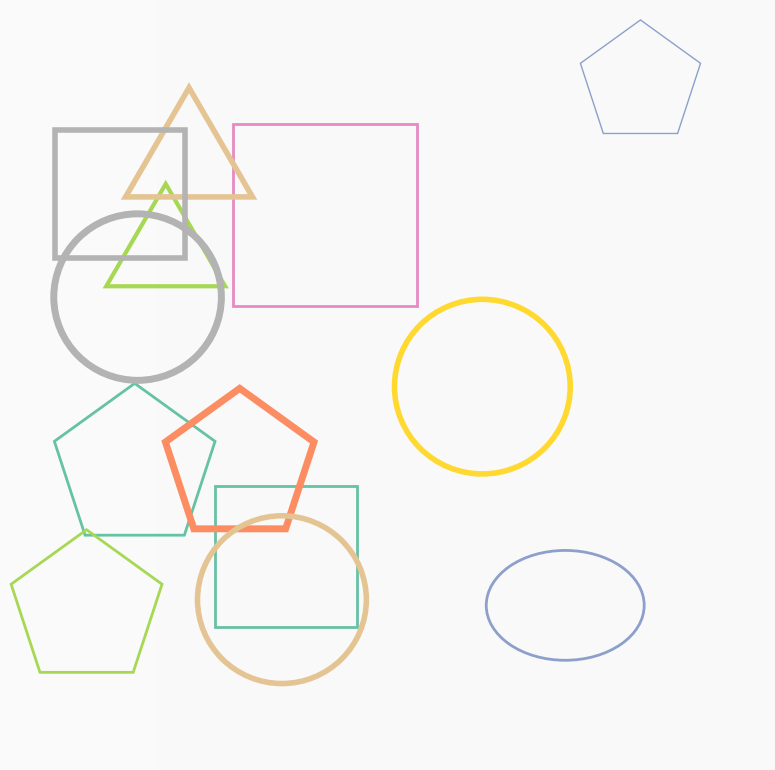[{"shape": "square", "thickness": 1, "radius": 0.46, "center": [0.369, 0.278]}, {"shape": "pentagon", "thickness": 1, "radius": 0.54, "center": [0.174, 0.393]}, {"shape": "pentagon", "thickness": 2.5, "radius": 0.5, "center": [0.309, 0.395]}, {"shape": "oval", "thickness": 1, "radius": 0.51, "center": [0.729, 0.214]}, {"shape": "pentagon", "thickness": 0.5, "radius": 0.41, "center": [0.826, 0.893]}, {"shape": "square", "thickness": 1, "radius": 0.59, "center": [0.419, 0.721]}, {"shape": "triangle", "thickness": 1.5, "radius": 0.44, "center": [0.214, 0.673]}, {"shape": "pentagon", "thickness": 1, "radius": 0.51, "center": [0.112, 0.21]}, {"shape": "circle", "thickness": 2, "radius": 0.57, "center": [0.622, 0.498]}, {"shape": "circle", "thickness": 2, "radius": 0.54, "center": [0.364, 0.221]}, {"shape": "triangle", "thickness": 2, "radius": 0.47, "center": [0.244, 0.792]}, {"shape": "circle", "thickness": 2.5, "radius": 0.54, "center": [0.178, 0.614]}, {"shape": "square", "thickness": 2, "radius": 0.42, "center": [0.155, 0.748]}]